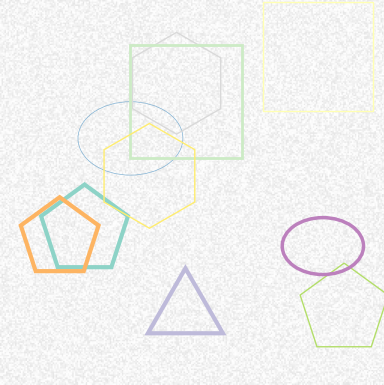[{"shape": "pentagon", "thickness": 3, "radius": 0.59, "center": [0.22, 0.402]}, {"shape": "square", "thickness": 1, "radius": 0.71, "center": [0.825, 0.853]}, {"shape": "triangle", "thickness": 3, "radius": 0.56, "center": [0.482, 0.191]}, {"shape": "oval", "thickness": 0.5, "radius": 0.68, "center": [0.339, 0.64]}, {"shape": "pentagon", "thickness": 3, "radius": 0.53, "center": [0.155, 0.382]}, {"shape": "pentagon", "thickness": 1, "radius": 0.6, "center": [0.894, 0.197]}, {"shape": "hexagon", "thickness": 1, "radius": 0.66, "center": [0.459, 0.784]}, {"shape": "oval", "thickness": 2.5, "radius": 0.53, "center": [0.839, 0.361]}, {"shape": "square", "thickness": 2, "radius": 0.73, "center": [0.483, 0.737]}, {"shape": "hexagon", "thickness": 1, "radius": 0.68, "center": [0.388, 0.543]}]